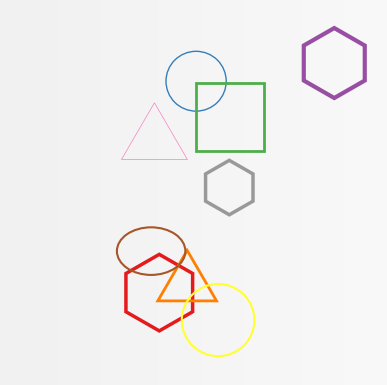[{"shape": "hexagon", "thickness": 2.5, "radius": 0.5, "center": [0.411, 0.24]}, {"shape": "circle", "thickness": 1, "radius": 0.39, "center": [0.506, 0.789]}, {"shape": "square", "thickness": 2, "radius": 0.44, "center": [0.593, 0.696]}, {"shape": "hexagon", "thickness": 3, "radius": 0.45, "center": [0.863, 0.836]}, {"shape": "triangle", "thickness": 2, "radius": 0.44, "center": [0.483, 0.262]}, {"shape": "circle", "thickness": 1.5, "radius": 0.47, "center": [0.563, 0.169]}, {"shape": "oval", "thickness": 1.5, "radius": 0.44, "center": [0.39, 0.348]}, {"shape": "triangle", "thickness": 0.5, "radius": 0.49, "center": [0.399, 0.635]}, {"shape": "hexagon", "thickness": 2.5, "radius": 0.35, "center": [0.592, 0.513]}]